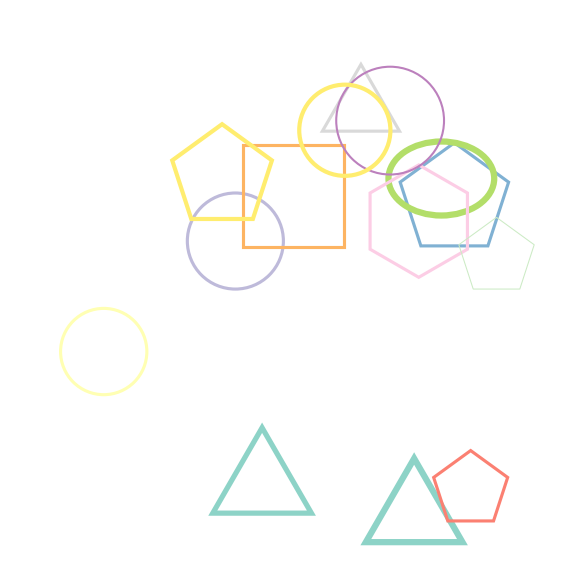[{"shape": "triangle", "thickness": 2.5, "radius": 0.49, "center": [0.454, 0.16]}, {"shape": "triangle", "thickness": 3, "radius": 0.48, "center": [0.717, 0.109]}, {"shape": "circle", "thickness": 1.5, "radius": 0.37, "center": [0.18, 0.39]}, {"shape": "circle", "thickness": 1.5, "radius": 0.42, "center": [0.408, 0.582]}, {"shape": "pentagon", "thickness": 1.5, "radius": 0.34, "center": [0.815, 0.152]}, {"shape": "pentagon", "thickness": 1.5, "radius": 0.49, "center": [0.787, 0.653]}, {"shape": "square", "thickness": 1.5, "radius": 0.44, "center": [0.508, 0.66]}, {"shape": "oval", "thickness": 3, "radius": 0.46, "center": [0.764, 0.69]}, {"shape": "hexagon", "thickness": 1.5, "radius": 0.49, "center": [0.725, 0.616]}, {"shape": "triangle", "thickness": 1.5, "radius": 0.39, "center": [0.625, 0.811]}, {"shape": "circle", "thickness": 1, "radius": 0.47, "center": [0.676, 0.79]}, {"shape": "pentagon", "thickness": 0.5, "radius": 0.34, "center": [0.86, 0.554]}, {"shape": "circle", "thickness": 2, "radius": 0.39, "center": [0.597, 0.774]}, {"shape": "pentagon", "thickness": 2, "radius": 0.45, "center": [0.385, 0.693]}]